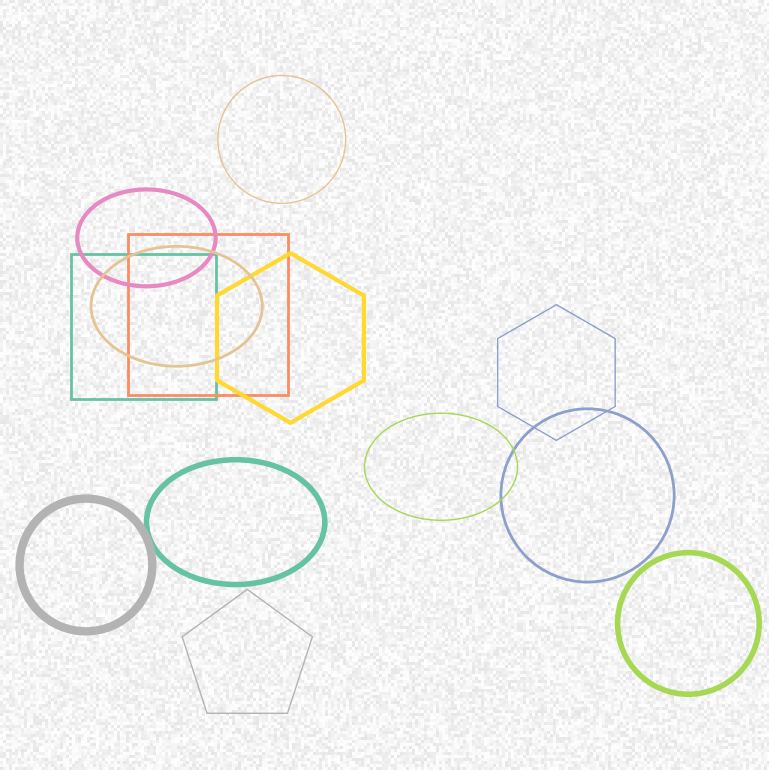[{"shape": "square", "thickness": 1, "radius": 0.47, "center": [0.186, 0.576]}, {"shape": "oval", "thickness": 2, "radius": 0.58, "center": [0.306, 0.322]}, {"shape": "square", "thickness": 1, "radius": 0.52, "center": [0.27, 0.592]}, {"shape": "hexagon", "thickness": 0.5, "radius": 0.44, "center": [0.723, 0.516]}, {"shape": "circle", "thickness": 1, "radius": 0.56, "center": [0.763, 0.357]}, {"shape": "oval", "thickness": 1.5, "radius": 0.45, "center": [0.19, 0.691]}, {"shape": "oval", "thickness": 0.5, "radius": 0.5, "center": [0.573, 0.394]}, {"shape": "circle", "thickness": 2, "radius": 0.46, "center": [0.894, 0.19]}, {"shape": "hexagon", "thickness": 1.5, "radius": 0.55, "center": [0.377, 0.561]}, {"shape": "oval", "thickness": 1, "radius": 0.56, "center": [0.229, 0.602]}, {"shape": "circle", "thickness": 0.5, "radius": 0.42, "center": [0.366, 0.819]}, {"shape": "circle", "thickness": 3, "radius": 0.43, "center": [0.112, 0.266]}, {"shape": "pentagon", "thickness": 0.5, "radius": 0.44, "center": [0.321, 0.146]}]